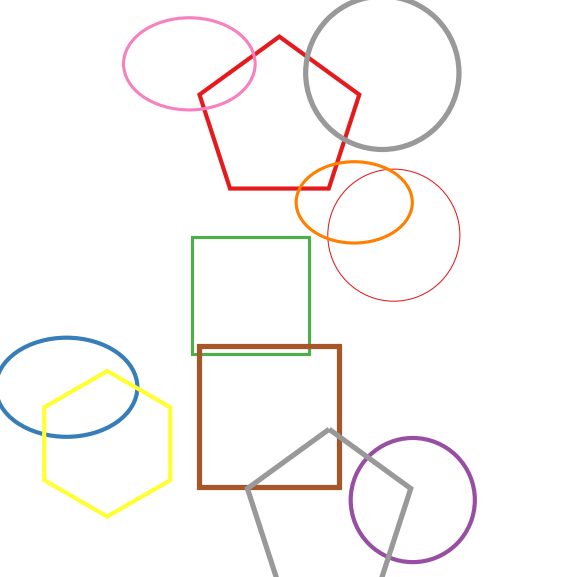[{"shape": "pentagon", "thickness": 2, "radius": 0.73, "center": [0.484, 0.79]}, {"shape": "circle", "thickness": 0.5, "radius": 0.57, "center": [0.682, 0.592]}, {"shape": "oval", "thickness": 2, "radius": 0.61, "center": [0.115, 0.329]}, {"shape": "square", "thickness": 1.5, "radius": 0.51, "center": [0.434, 0.487]}, {"shape": "circle", "thickness": 2, "radius": 0.54, "center": [0.715, 0.133]}, {"shape": "oval", "thickness": 1.5, "radius": 0.5, "center": [0.613, 0.649]}, {"shape": "hexagon", "thickness": 2, "radius": 0.63, "center": [0.186, 0.231]}, {"shape": "square", "thickness": 2.5, "radius": 0.61, "center": [0.466, 0.278]}, {"shape": "oval", "thickness": 1.5, "radius": 0.57, "center": [0.328, 0.889]}, {"shape": "circle", "thickness": 2.5, "radius": 0.66, "center": [0.662, 0.873]}, {"shape": "pentagon", "thickness": 2.5, "radius": 0.74, "center": [0.57, 0.107]}]